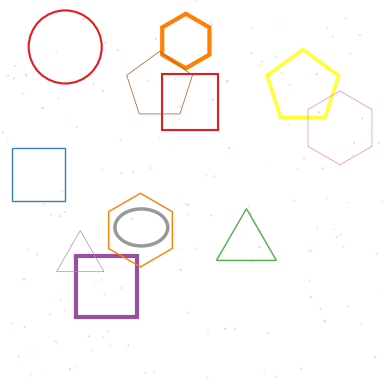[{"shape": "circle", "thickness": 1.5, "radius": 0.47, "center": [0.169, 0.878]}, {"shape": "square", "thickness": 1.5, "radius": 0.36, "center": [0.493, 0.735]}, {"shape": "square", "thickness": 1, "radius": 0.34, "center": [0.1, 0.547]}, {"shape": "triangle", "thickness": 1, "radius": 0.45, "center": [0.64, 0.368]}, {"shape": "square", "thickness": 3, "radius": 0.39, "center": [0.276, 0.256]}, {"shape": "hexagon", "thickness": 1, "radius": 0.48, "center": [0.365, 0.402]}, {"shape": "hexagon", "thickness": 3, "radius": 0.35, "center": [0.483, 0.893]}, {"shape": "pentagon", "thickness": 2.5, "radius": 0.49, "center": [0.787, 0.773]}, {"shape": "pentagon", "thickness": 0.5, "radius": 0.45, "center": [0.415, 0.777]}, {"shape": "hexagon", "thickness": 0.5, "radius": 0.48, "center": [0.883, 0.668]}, {"shape": "oval", "thickness": 2.5, "radius": 0.34, "center": [0.367, 0.409]}, {"shape": "triangle", "thickness": 0.5, "radius": 0.36, "center": [0.208, 0.33]}]